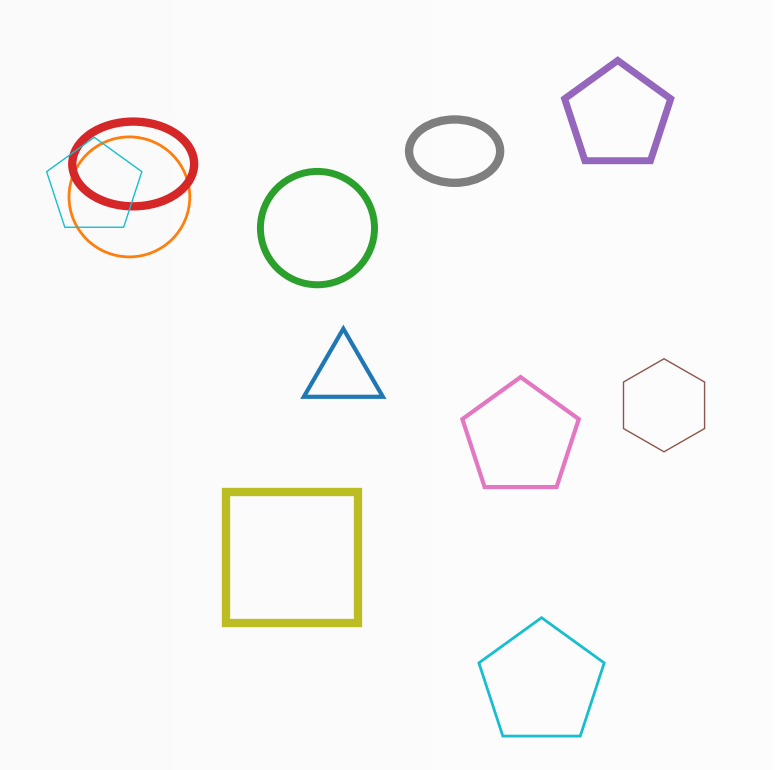[{"shape": "triangle", "thickness": 1.5, "radius": 0.29, "center": [0.443, 0.514]}, {"shape": "circle", "thickness": 1, "radius": 0.39, "center": [0.167, 0.744]}, {"shape": "circle", "thickness": 2.5, "radius": 0.37, "center": [0.41, 0.704]}, {"shape": "oval", "thickness": 3, "radius": 0.39, "center": [0.172, 0.787]}, {"shape": "pentagon", "thickness": 2.5, "radius": 0.36, "center": [0.797, 0.849]}, {"shape": "hexagon", "thickness": 0.5, "radius": 0.3, "center": [0.857, 0.474]}, {"shape": "pentagon", "thickness": 1.5, "radius": 0.39, "center": [0.672, 0.431]}, {"shape": "oval", "thickness": 3, "radius": 0.29, "center": [0.587, 0.804]}, {"shape": "square", "thickness": 3, "radius": 0.43, "center": [0.377, 0.276]}, {"shape": "pentagon", "thickness": 1, "radius": 0.43, "center": [0.699, 0.113]}, {"shape": "pentagon", "thickness": 0.5, "radius": 0.32, "center": [0.122, 0.757]}]